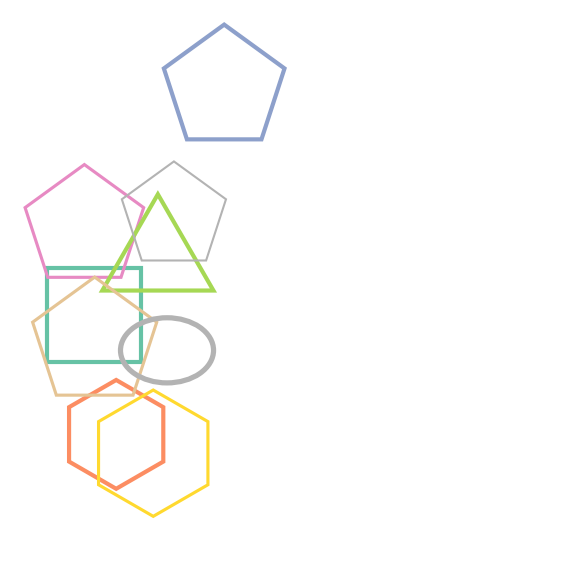[{"shape": "square", "thickness": 2, "radius": 0.41, "center": [0.162, 0.453]}, {"shape": "hexagon", "thickness": 2, "radius": 0.47, "center": [0.201, 0.247]}, {"shape": "pentagon", "thickness": 2, "radius": 0.55, "center": [0.388, 0.847]}, {"shape": "pentagon", "thickness": 1.5, "radius": 0.54, "center": [0.146, 0.606]}, {"shape": "triangle", "thickness": 2, "radius": 0.56, "center": [0.273, 0.552]}, {"shape": "hexagon", "thickness": 1.5, "radius": 0.55, "center": [0.265, 0.214]}, {"shape": "pentagon", "thickness": 1.5, "radius": 0.56, "center": [0.164, 0.406]}, {"shape": "oval", "thickness": 2.5, "radius": 0.4, "center": [0.289, 0.393]}, {"shape": "pentagon", "thickness": 1, "radius": 0.47, "center": [0.301, 0.625]}]